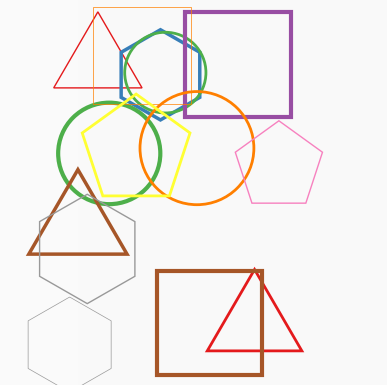[{"shape": "triangle", "thickness": 1, "radius": 0.66, "center": [0.253, 0.838]}, {"shape": "triangle", "thickness": 2, "radius": 0.7, "center": [0.657, 0.159]}, {"shape": "hexagon", "thickness": 2.5, "radius": 0.59, "center": [0.414, 0.806]}, {"shape": "circle", "thickness": 2, "radius": 0.52, "center": [0.427, 0.811]}, {"shape": "circle", "thickness": 3, "radius": 0.66, "center": [0.282, 0.602]}, {"shape": "square", "thickness": 3, "radius": 0.68, "center": [0.614, 0.832]}, {"shape": "circle", "thickness": 2, "radius": 0.73, "center": [0.508, 0.615]}, {"shape": "square", "thickness": 0.5, "radius": 0.63, "center": [0.367, 0.855]}, {"shape": "pentagon", "thickness": 2, "radius": 0.73, "center": [0.351, 0.609]}, {"shape": "square", "thickness": 3, "radius": 0.68, "center": [0.541, 0.161]}, {"shape": "triangle", "thickness": 2.5, "radius": 0.73, "center": [0.201, 0.413]}, {"shape": "pentagon", "thickness": 1, "radius": 0.59, "center": [0.72, 0.568]}, {"shape": "hexagon", "thickness": 1, "radius": 0.71, "center": [0.225, 0.353]}, {"shape": "hexagon", "thickness": 0.5, "radius": 0.62, "center": [0.18, 0.105]}]